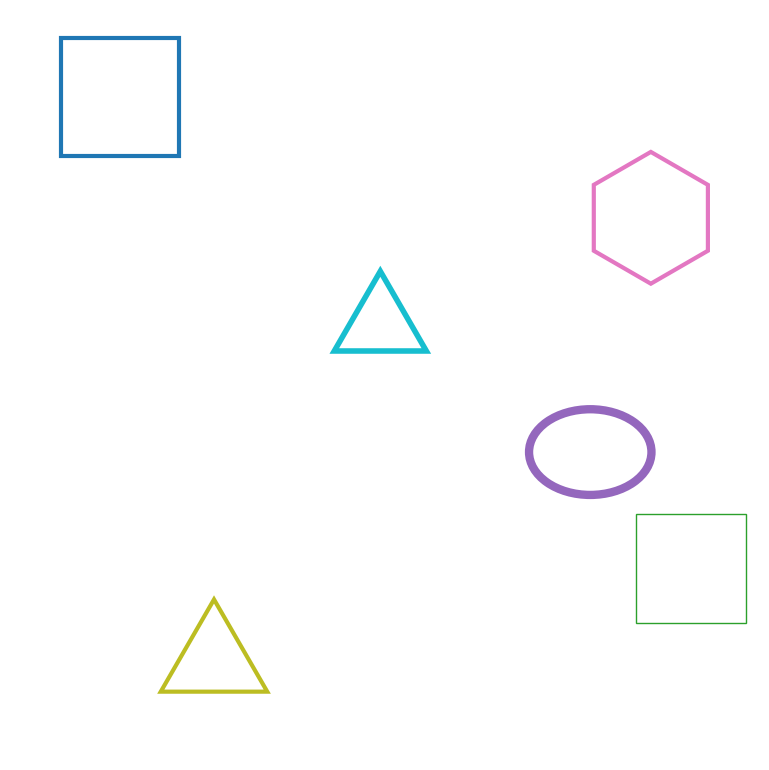[{"shape": "square", "thickness": 1.5, "radius": 0.38, "center": [0.156, 0.874]}, {"shape": "square", "thickness": 0.5, "radius": 0.36, "center": [0.897, 0.262]}, {"shape": "oval", "thickness": 3, "radius": 0.4, "center": [0.767, 0.413]}, {"shape": "hexagon", "thickness": 1.5, "radius": 0.43, "center": [0.845, 0.717]}, {"shape": "triangle", "thickness": 1.5, "radius": 0.4, "center": [0.278, 0.142]}, {"shape": "triangle", "thickness": 2, "radius": 0.35, "center": [0.494, 0.579]}]